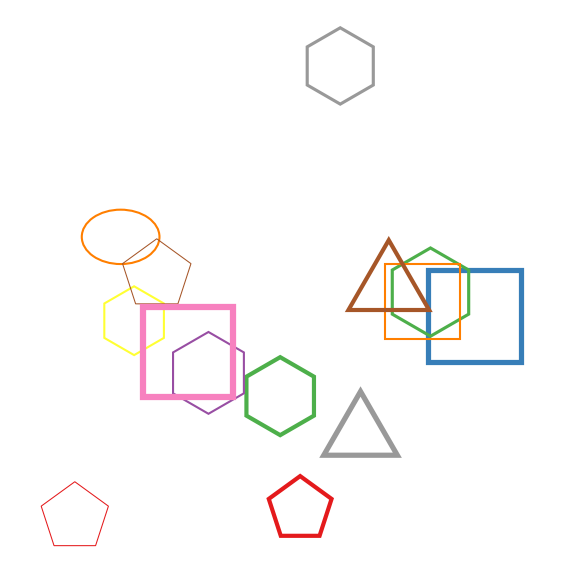[{"shape": "pentagon", "thickness": 0.5, "radius": 0.31, "center": [0.13, 0.104]}, {"shape": "pentagon", "thickness": 2, "radius": 0.29, "center": [0.52, 0.118]}, {"shape": "square", "thickness": 2.5, "radius": 0.4, "center": [0.822, 0.452]}, {"shape": "hexagon", "thickness": 1.5, "radius": 0.38, "center": [0.745, 0.493]}, {"shape": "hexagon", "thickness": 2, "radius": 0.34, "center": [0.485, 0.313]}, {"shape": "hexagon", "thickness": 1, "radius": 0.35, "center": [0.361, 0.353]}, {"shape": "oval", "thickness": 1, "radius": 0.34, "center": [0.209, 0.589]}, {"shape": "square", "thickness": 1, "radius": 0.32, "center": [0.732, 0.477]}, {"shape": "hexagon", "thickness": 1, "radius": 0.3, "center": [0.232, 0.444]}, {"shape": "triangle", "thickness": 2, "radius": 0.4, "center": [0.673, 0.503]}, {"shape": "pentagon", "thickness": 0.5, "radius": 0.31, "center": [0.271, 0.523]}, {"shape": "square", "thickness": 3, "radius": 0.39, "center": [0.326, 0.389]}, {"shape": "hexagon", "thickness": 1.5, "radius": 0.33, "center": [0.589, 0.885]}, {"shape": "triangle", "thickness": 2.5, "radius": 0.37, "center": [0.624, 0.248]}]